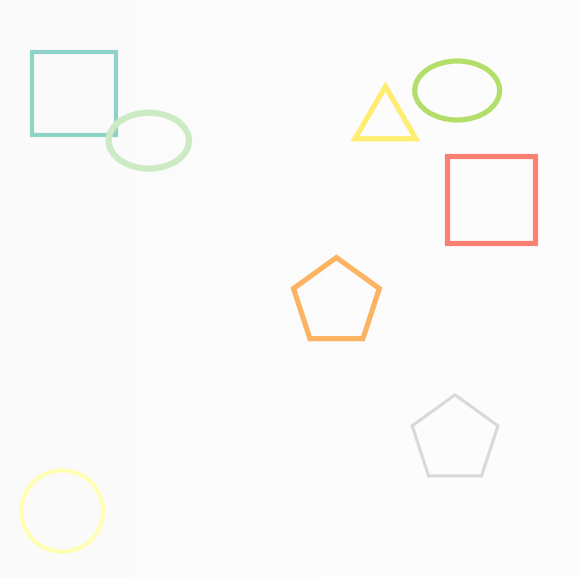[{"shape": "square", "thickness": 2, "radius": 0.36, "center": [0.128, 0.837]}, {"shape": "circle", "thickness": 2, "radius": 0.35, "center": [0.107, 0.114]}, {"shape": "square", "thickness": 2.5, "radius": 0.38, "center": [0.845, 0.653]}, {"shape": "pentagon", "thickness": 2.5, "radius": 0.39, "center": [0.579, 0.476]}, {"shape": "oval", "thickness": 2.5, "radius": 0.36, "center": [0.787, 0.842]}, {"shape": "pentagon", "thickness": 1.5, "radius": 0.39, "center": [0.783, 0.238]}, {"shape": "oval", "thickness": 3, "radius": 0.35, "center": [0.256, 0.756]}, {"shape": "triangle", "thickness": 2.5, "radius": 0.3, "center": [0.663, 0.789]}]